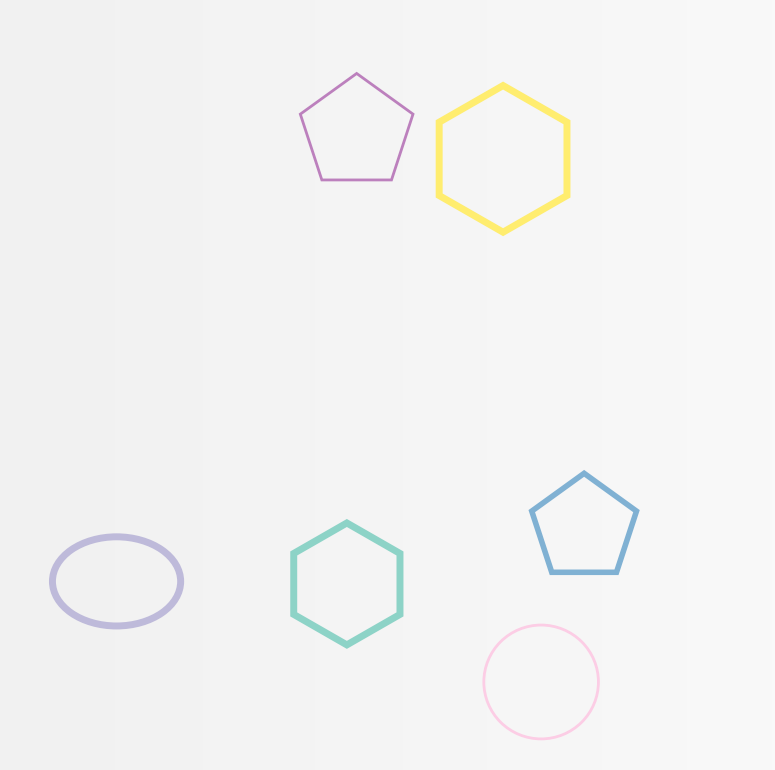[{"shape": "hexagon", "thickness": 2.5, "radius": 0.4, "center": [0.448, 0.242]}, {"shape": "oval", "thickness": 2.5, "radius": 0.41, "center": [0.15, 0.245]}, {"shape": "pentagon", "thickness": 2, "radius": 0.36, "center": [0.754, 0.314]}, {"shape": "circle", "thickness": 1, "radius": 0.37, "center": [0.698, 0.114]}, {"shape": "pentagon", "thickness": 1, "radius": 0.38, "center": [0.46, 0.828]}, {"shape": "hexagon", "thickness": 2.5, "radius": 0.48, "center": [0.649, 0.794]}]